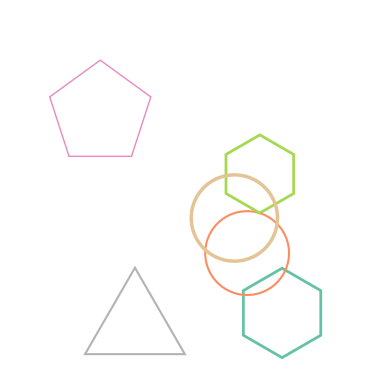[{"shape": "hexagon", "thickness": 2, "radius": 0.58, "center": [0.733, 0.187]}, {"shape": "circle", "thickness": 1.5, "radius": 0.54, "center": [0.642, 0.343]}, {"shape": "pentagon", "thickness": 1, "radius": 0.69, "center": [0.26, 0.706]}, {"shape": "hexagon", "thickness": 2, "radius": 0.51, "center": [0.675, 0.548]}, {"shape": "circle", "thickness": 2.5, "radius": 0.56, "center": [0.609, 0.434]}, {"shape": "triangle", "thickness": 1.5, "radius": 0.75, "center": [0.351, 0.155]}]